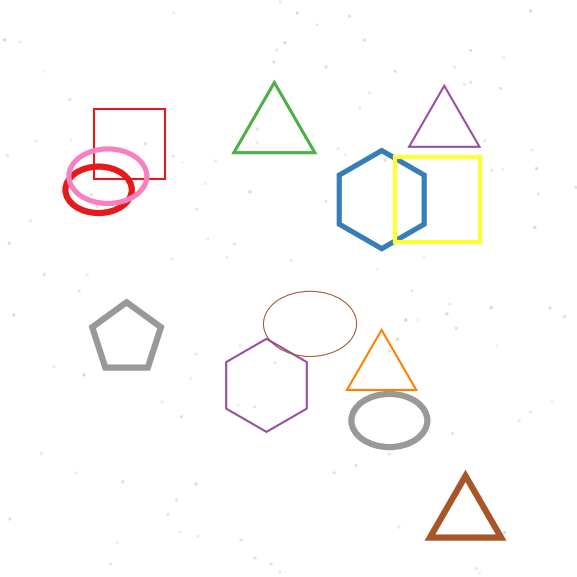[{"shape": "square", "thickness": 1, "radius": 0.3, "center": [0.224, 0.75]}, {"shape": "oval", "thickness": 3, "radius": 0.29, "center": [0.171, 0.67]}, {"shape": "hexagon", "thickness": 2.5, "radius": 0.42, "center": [0.661, 0.653]}, {"shape": "triangle", "thickness": 1.5, "radius": 0.4, "center": [0.475, 0.775]}, {"shape": "hexagon", "thickness": 1, "radius": 0.4, "center": [0.461, 0.332]}, {"shape": "triangle", "thickness": 1, "radius": 0.35, "center": [0.769, 0.78]}, {"shape": "triangle", "thickness": 1, "radius": 0.35, "center": [0.661, 0.359]}, {"shape": "square", "thickness": 2, "radius": 0.37, "center": [0.757, 0.654]}, {"shape": "triangle", "thickness": 3, "radius": 0.36, "center": [0.806, 0.104]}, {"shape": "oval", "thickness": 0.5, "radius": 0.4, "center": [0.537, 0.438]}, {"shape": "oval", "thickness": 2.5, "radius": 0.34, "center": [0.187, 0.694]}, {"shape": "pentagon", "thickness": 3, "radius": 0.31, "center": [0.219, 0.413]}, {"shape": "oval", "thickness": 3, "radius": 0.33, "center": [0.674, 0.271]}]